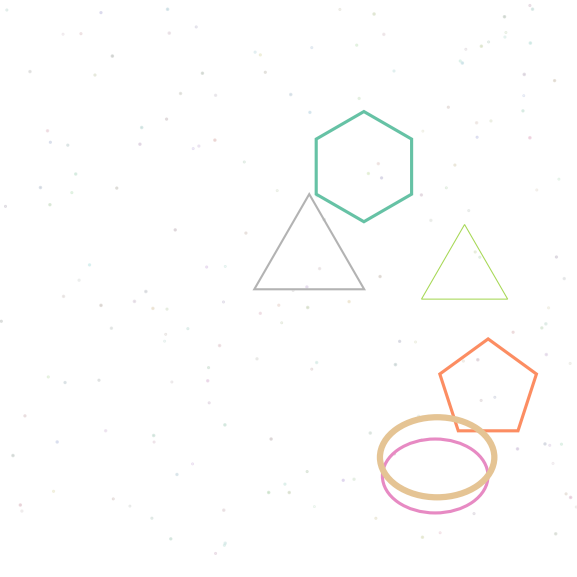[{"shape": "hexagon", "thickness": 1.5, "radius": 0.48, "center": [0.63, 0.711]}, {"shape": "pentagon", "thickness": 1.5, "radius": 0.44, "center": [0.845, 0.324]}, {"shape": "oval", "thickness": 1.5, "radius": 0.46, "center": [0.754, 0.175]}, {"shape": "triangle", "thickness": 0.5, "radius": 0.43, "center": [0.804, 0.524]}, {"shape": "oval", "thickness": 3, "radius": 0.5, "center": [0.757, 0.207]}, {"shape": "triangle", "thickness": 1, "radius": 0.55, "center": [0.535, 0.553]}]